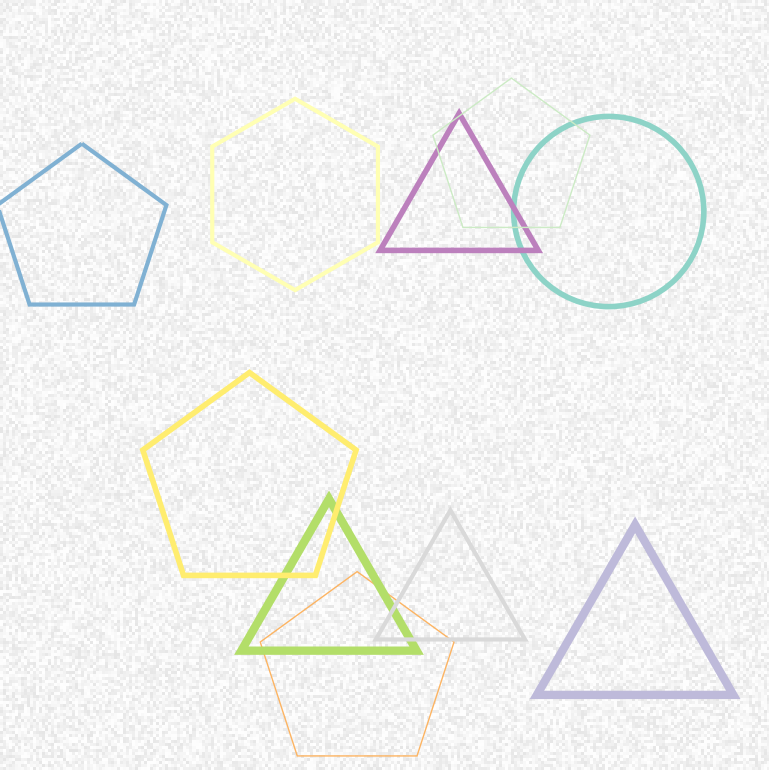[{"shape": "circle", "thickness": 2, "radius": 0.62, "center": [0.791, 0.725]}, {"shape": "hexagon", "thickness": 1.5, "radius": 0.62, "center": [0.383, 0.747]}, {"shape": "triangle", "thickness": 3, "radius": 0.74, "center": [0.825, 0.171]}, {"shape": "pentagon", "thickness": 1.5, "radius": 0.58, "center": [0.106, 0.698]}, {"shape": "pentagon", "thickness": 0.5, "radius": 0.66, "center": [0.464, 0.125]}, {"shape": "triangle", "thickness": 3, "radius": 0.66, "center": [0.427, 0.221]}, {"shape": "triangle", "thickness": 1.5, "radius": 0.56, "center": [0.585, 0.225]}, {"shape": "triangle", "thickness": 2, "radius": 0.59, "center": [0.596, 0.734]}, {"shape": "pentagon", "thickness": 0.5, "radius": 0.54, "center": [0.664, 0.791]}, {"shape": "pentagon", "thickness": 2, "radius": 0.73, "center": [0.324, 0.371]}]